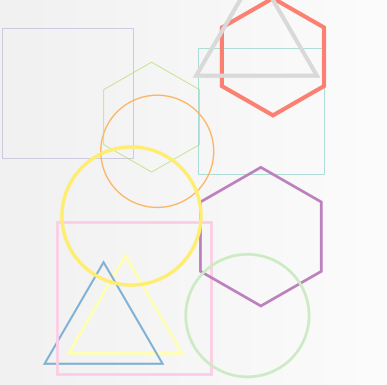[{"shape": "square", "thickness": 0.5, "radius": 0.82, "center": [0.674, 0.712]}, {"shape": "triangle", "thickness": 2, "radius": 0.85, "center": [0.324, 0.167]}, {"shape": "square", "thickness": 0.5, "radius": 0.84, "center": [0.174, 0.759]}, {"shape": "hexagon", "thickness": 3, "radius": 0.76, "center": [0.704, 0.852]}, {"shape": "triangle", "thickness": 1.5, "radius": 0.88, "center": [0.267, 0.143]}, {"shape": "circle", "thickness": 1, "radius": 0.73, "center": [0.406, 0.607]}, {"shape": "hexagon", "thickness": 0.5, "radius": 0.71, "center": [0.391, 0.696]}, {"shape": "square", "thickness": 2, "radius": 0.99, "center": [0.346, 0.226]}, {"shape": "triangle", "thickness": 3, "radius": 0.9, "center": [0.662, 0.893]}, {"shape": "hexagon", "thickness": 2, "radius": 0.9, "center": [0.673, 0.385]}, {"shape": "circle", "thickness": 2, "radius": 0.8, "center": [0.639, 0.18]}, {"shape": "circle", "thickness": 2.5, "radius": 0.9, "center": [0.339, 0.439]}]